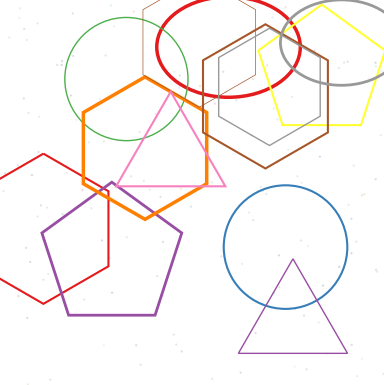[{"shape": "hexagon", "thickness": 1.5, "radius": 0.98, "center": [0.113, 0.406]}, {"shape": "oval", "thickness": 2.5, "radius": 0.93, "center": [0.594, 0.878]}, {"shape": "circle", "thickness": 1.5, "radius": 0.8, "center": [0.742, 0.358]}, {"shape": "circle", "thickness": 1, "radius": 0.8, "center": [0.328, 0.795]}, {"shape": "pentagon", "thickness": 2, "radius": 0.96, "center": [0.29, 0.336]}, {"shape": "triangle", "thickness": 1, "radius": 0.82, "center": [0.761, 0.164]}, {"shape": "hexagon", "thickness": 2.5, "radius": 0.92, "center": [0.377, 0.615]}, {"shape": "pentagon", "thickness": 1.5, "radius": 0.87, "center": [0.836, 0.815]}, {"shape": "hexagon", "thickness": 1.5, "radius": 0.94, "center": [0.689, 0.75]}, {"shape": "hexagon", "thickness": 0.5, "radius": 0.84, "center": [0.518, 0.89]}, {"shape": "triangle", "thickness": 1.5, "radius": 0.82, "center": [0.443, 0.598]}, {"shape": "oval", "thickness": 2, "radius": 0.79, "center": [0.887, 0.889]}, {"shape": "hexagon", "thickness": 1, "radius": 0.76, "center": [0.7, 0.774]}]